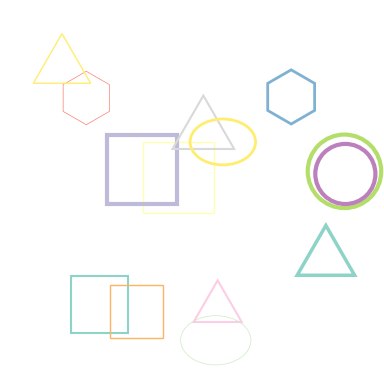[{"shape": "square", "thickness": 1.5, "radius": 0.37, "center": [0.258, 0.209]}, {"shape": "triangle", "thickness": 2.5, "radius": 0.43, "center": [0.846, 0.328]}, {"shape": "square", "thickness": 1, "radius": 0.46, "center": [0.464, 0.539]}, {"shape": "square", "thickness": 3, "radius": 0.45, "center": [0.369, 0.559]}, {"shape": "hexagon", "thickness": 0.5, "radius": 0.35, "center": [0.224, 0.745]}, {"shape": "hexagon", "thickness": 2, "radius": 0.35, "center": [0.756, 0.748]}, {"shape": "square", "thickness": 1, "radius": 0.34, "center": [0.354, 0.19]}, {"shape": "circle", "thickness": 3, "radius": 0.48, "center": [0.895, 0.555]}, {"shape": "triangle", "thickness": 1.5, "radius": 0.36, "center": [0.565, 0.2]}, {"shape": "triangle", "thickness": 1.5, "radius": 0.46, "center": [0.528, 0.659]}, {"shape": "circle", "thickness": 3, "radius": 0.39, "center": [0.897, 0.548]}, {"shape": "oval", "thickness": 0.5, "radius": 0.46, "center": [0.56, 0.116]}, {"shape": "oval", "thickness": 2, "radius": 0.43, "center": [0.579, 0.631]}, {"shape": "triangle", "thickness": 1, "radius": 0.43, "center": [0.161, 0.827]}]